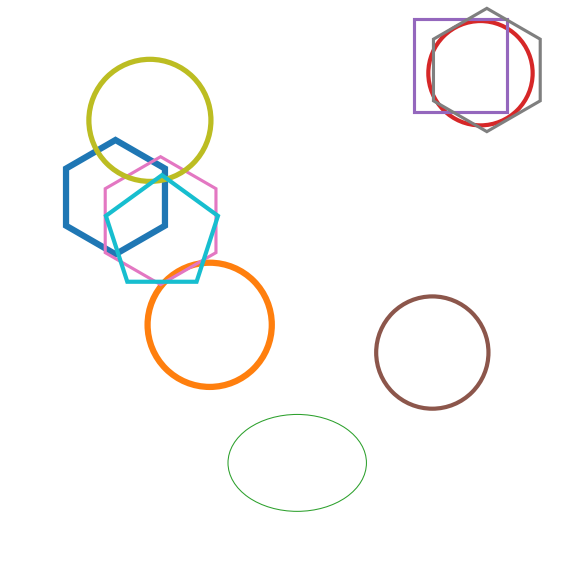[{"shape": "hexagon", "thickness": 3, "radius": 0.49, "center": [0.2, 0.658]}, {"shape": "circle", "thickness": 3, "radius": 0.54, "center": [0.363, 0.437]}, {"shape": "oval", "thickness": 0.5, "radius": 0.6, "center": [0.515, 0.198]}, {"shape": "circle", "thickness": 2, "radius": 0.45, "center": [0.832, 0.872]}, {"shape": "square", "thickness": 1.5, "radius": 0.4, "center": [0.797, 0.887]}, {"shape": "circle", "thickness": 2, "radius": 0.49, "center": [0.749, 0.389]}, {"shape": "hexagon", "thickness": 1.5, "radius": 0.55, "center": [0.278, 0.617]}, {"shape": "hexagon", "thickness": 1.5, "radius": 0.53, "center": [0.843, 0.878]}, {"shape": "circle", "thickness": 2.5, "radius": 0.53, "center": [0.26, 0.791]}, {"shape": "pentagon", "thickness": 2, "radius": 0.51, "center": [0.28, 0.594]}]